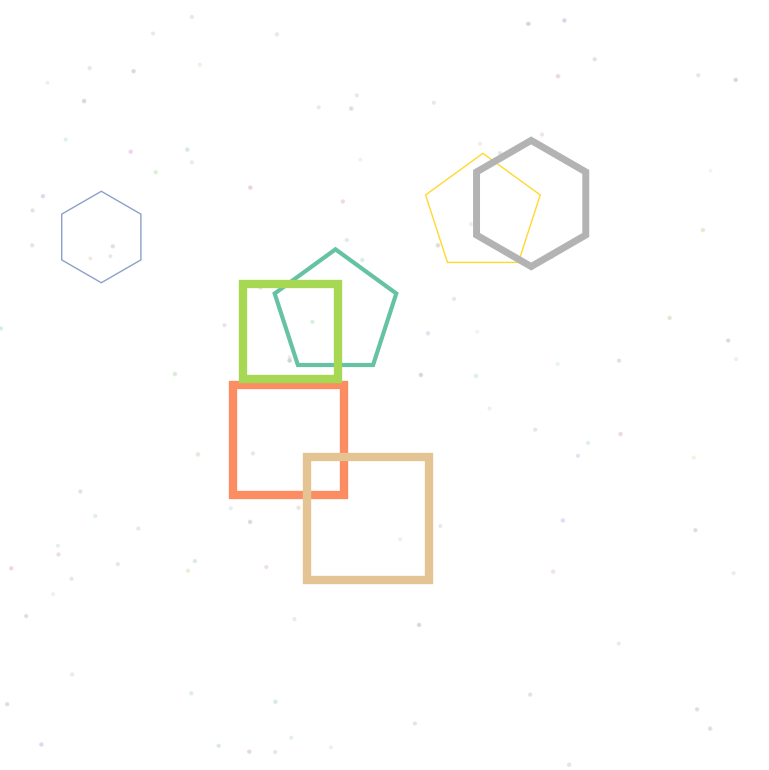[{"shape": "pentagon", "thickness": 1.5, "radius": 0.42, "center": [0.436, 0.593]}, {"shape": "square", "thickness": 3, "radius": 0.36, "center": [0.375, 0.429]}, {"shape": "hexagon", "thickness": 0.5, "radius": 0.3, "center": [0.132, 0.692]}, {"shape": "square", "thickness": 3, "radius": 0.31, "center": [0.377, 0.569]}, {"shape": "pentagon", "thickness": 0.5, "radius": 0.39, "center": [0.627, 0.723]}, {"shape": "square", "thickness": 3, "radius": 0.4, "center": [0.478, 0.326]}, {"shape": "hexagon", "thickness": 2.5, "radius": 0.41, "center": [0.69, 0.736]}]